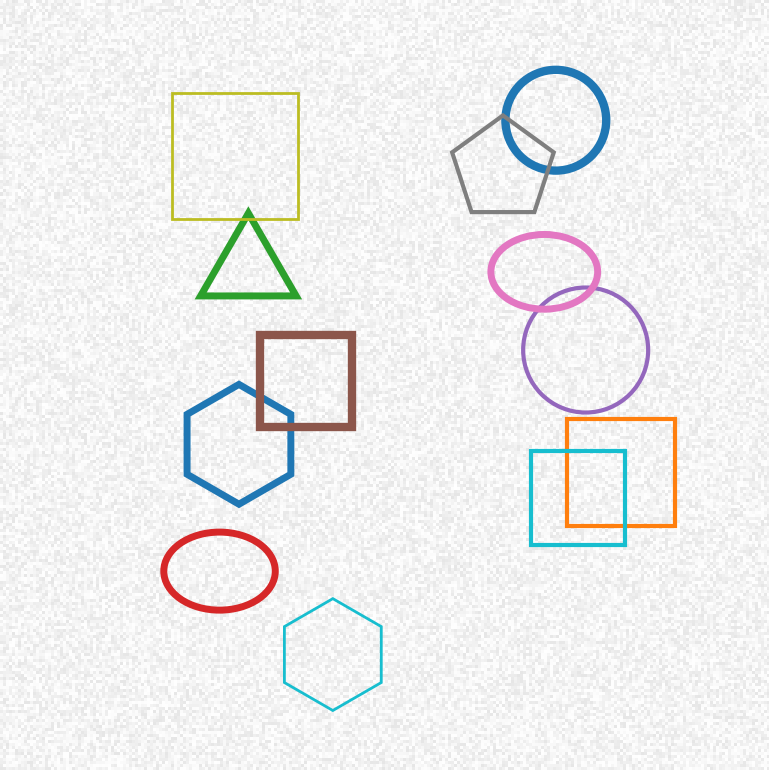[{"shape": "circle", "thickness": 3, "radius": 0.33, "center": [0.722, 0.844]}, {"shape": "hexagon", "thickness": 2.5, "radius": 0.39, "center": [0.31, 0.423]}, {"shape": "square", "thickness": 1.5, "radius": 0.35, "center": [0.807, 0.386]}, {"shape": "triangle", "thickness": 2.5, "radius": 0.36, "center": [0.323, 0.651]}, {"shape": "oval", "thickness": 2.5, "radius": 0.36, "center": [0.285, 0.258]}, {"shape": "circle", "thickness": 1.5, "radius": 0.41, "center": [0.761, 0.545]}, {"shape": "square", "thickness": 3, "radius": 0.3, "center": [0.398, 0.505]}, {"shape": "oval", "thickness": 2.5, "radius": 0.35, "center": [0.707, 0.647]}, {"shape": "pentagon", "thickness": 1.5, "radius": 0.35, "center": [0.653, 0.781]}, {"shape": "square", "thickness": 1, "radius": 0.41, "center": [0.306, 0.797]}, {"shape": "hexagon", "thickness": 1, "radius": 0.36, "center": [0.432, 0.15]}, {"shape": "square", "thickness": 1.5, "radius": 0.31, "center": [0.751, 0.353]}]